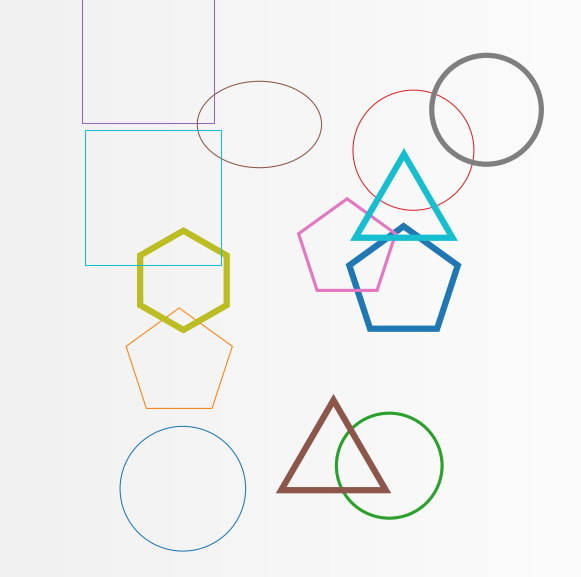[{"shape": "pentagon", "thickness": 3, "radius": 0.49, "center": [0.694, 0.509]}, {"shape": "circle", "thickness": 0.5, "radius": 0.54, "center": [0.315, 0.153]}, {"shape": "pentagon", "thickness": 0.5, "radius": 0.48, "center": [0.308, 0.37]}, {"shape": "circle", "thickness": 1.5, "radius": 0.45, "center": [0.67, 0.193]}, {"shape": "circle", "thickness": 0.5, "radius": 0.52, "center": [0.711, 0.739]}, {"shape": "square", "thickness": 0.5, "radius": 0.57, "center": [0.255, 0.899]}, {"shape": "triangle", "thickness": 3, "radius": 0.52, "center": [0.574, 0.202]}, {"shape": "oval", "thickness": 0.5, "radius": 0.53, "center": [0.446, 0.784]}, {"shape": "pentagon", "thickness": 1.5, "radius": 0.44, "center": [0.597, 0.567]}, {"shape": "circle", "thickness": 2.5, "radius": 0.47, "center": [0.837, 0.809]}, {"shape": "hexagon", "thickness": 3, "radius": 0.43, "center": [0.316, 0.514]}, {"shape": "triangle", "thickness": 3, "radius": 0.48, "center": [0.695, 0.636]}, {"shape": "square", "thickness": 0.5, "radius": 0.58, "center": [0.263, 0.658]}]